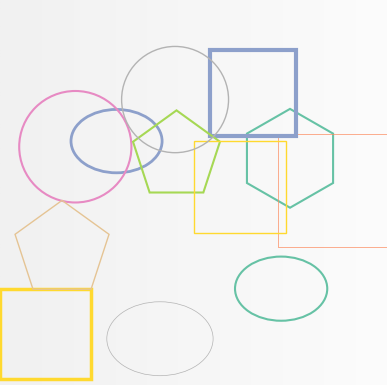[{"shape": "hexagon", "thickness": 1.5, "radius": 0.64, "center": [0.748, 0.589]}, {"shape": "oval", "thickness": 1.5, "radius": 0.6, "center": [0.726, 0.25]}, {"shape": "square", "thickness": 0.5, "radius": 0.74, "center": [0.866, 0.506]}, {"shape": "square", "thickness": 3, "radius": 0.56, "center": [0.654, 0.759]}, {"shape": "oval", "thickness": 2, "radius": 0.59, "center": [0.301, 0.633]}, {"shape": "circle", "thickness": 1.5, "radius": 0.72, "center": [0.194, 0.619]}, {"shape": "pentagon", "thickness": 1.5, "radius": 0.59, "center": [0.455, 0.595]}, {"shape": "square", "thickness": 1, "radius": 0.6, "center": [0.619, 0.515]}, {"shape": "square", "thickness": 2.5, "radius": 0.58, "center": [0.117, 0.132]}, {"shape": "pentagon", "thickness": 1, "radius": 0.64, "center": [0.16, 0.352]}, {"shape": "circle", "thickness": 1, "radius": 0.69, "center": [0.452, 0.741]}, {"shape": "oval", "thickness": 0.5, "radius": 0.69, "center": [0.413, 0.12]}]